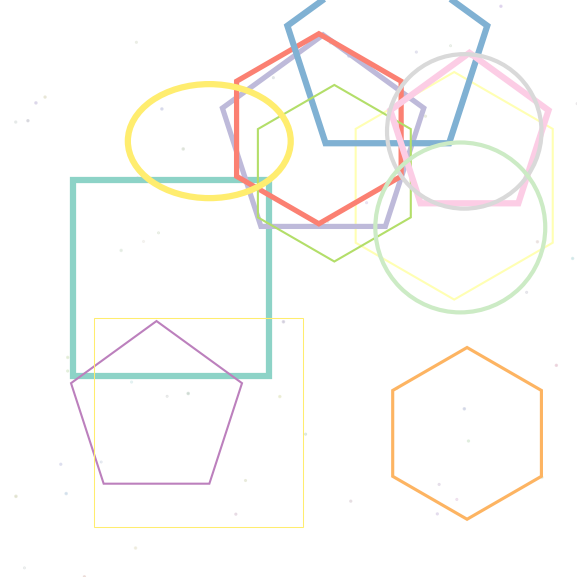[{"shape": "square", "thickness": 3, "radius": 0.85, "center": [0.296, 0.518]}, {"shape": "hexagon", "thickness": 1, "radius": 0.99, "center": [0.786, 0.677]}, {"shape": "pentagon", "thickness": 2.5, "radius": 0.92, "center": [0.559, 0.755]}, {"shape": "hexagon", "thickness": 2.5, "radius": 0.82, "center": [0.552, 0.776]}, {"shape": "pentagon", "thickness": 3, "radius": 0.91, "center": [0.671, 0.898]}, {"shape": "hexagon", "thickness": 1.5, "radius": 0.74, "center": [0.809, 0.249]}, {"shape": "hexagon", "thickness": 1, "radius": 0.76, "center": [0.579, 0.699]}, {"shape": "pentagon", "thickness": 3, "radius": 0.72, "center": [0.813, 0.764]}, {"shape": "circle", "thickness": 2, "radius": 0.67, "center": [0.804, 0.772]}, {"shape": "pentagon", "thickness": 1, "radius": 0.78, "center": [0.271, 0.288]}, {"shape": "circle", "thickness": 2, "radius": 0.74, "center": [0.797, 0.605]}, {"shape": "oval", "thickness": 3, "radius": 0.71, "center": [0.362, 0.755]}, {"shape": "square", "thickness": 0.5, "radius": 0.9, "center": [0.344, 0.268]}]